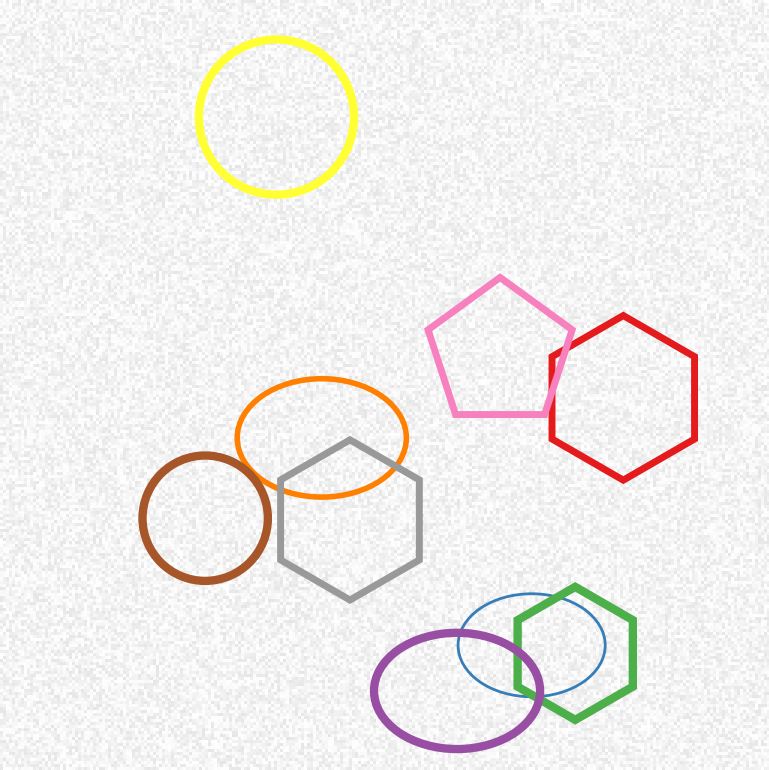[{"shape": "hexagon", "thickness": 2.5, "radius": 0.53, "center": [0.809, 0.483]}, {"shape": "oval", "thickness": 1, "radius": 0.48, "center": [0.69, 0.162]}, {"shape": "hexagon", "thickness": 3, "radius": 0.43, "center": [0.747, 0.151]}, {"shape": "oval", "thickness": 3, "radius": 0.54, "center": [0.594, 0.103]}, {"shape": "oval", "thickness": 2, "radius": 0.55, "center": [0.418, 0.431]}, {"shape": "circle", "thickness": 3, "radius": 0.5, "center": [0.359, 0.848]}, {"shape": "circle", "thickness": 3, "radius": 0.41, "center": [0.266, 0.327]}, {"shape": "pentagon", "thickness": 2.5, "radius": 0.49, "center": [0.65, 0.541]}, {"shape": "hexagon", "thickness": 2.5, "radius": 0.52, "center": [0.455, 0.325]}]